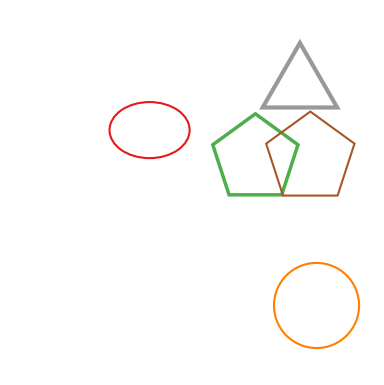[{"shape": "oval", "thickness": 1.5, "radius": 0.52, "center": [0.388, 0.662]}, {"shape": "pentagon", "thickness": 2.5, "radius": 0.58, "center": [0.663, 0.588]}, {"shape": "circle", "thickness": 1.5, "radius": 0.55, "center": [0.822, 0.207]}, {"shape": "pentagon", "thickness": 1.5, "radius": 0.6, "center": [0.806, 0.59]}, {"shape": "triangle", "thickness": 3, "radius": 0.56, "center": [0.779, 0.777]}]